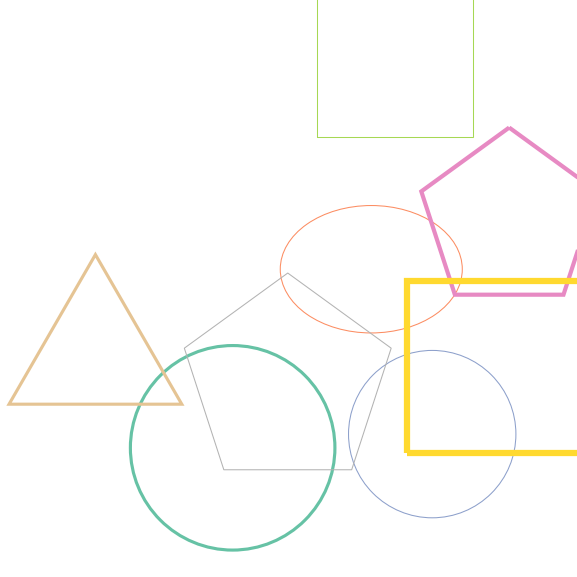[{"shape": "circle", "thickness": 1.5, "radius": 0.89, "center": [0.403, 0.224]}, {"shape": "oval", "thickness": 0.5, "radius": 0.79, "center": [0.643, 0.533]}, {"shape": "circle", "thickness": 0.5, "radius": 0.72, "center": [0.748, 0.247]}, {"shape": "pentagon", "thickness": 2, "radius": 0.8, "center": [0.882, 0.618]}, {"shape": "square", "thickness": 0.5, "radius": 0.67, "center": [0.684, 0.897]}, {"shape": "square", "thickness": 3, "radius": 0.74, "center": [0.853, 0.363]}, {"shape": "triangle", "thickness": 1.5, "radius": 0.86, "center": [0.165, 0.386]}, {"shape": "pentagon", "thickness": 0.5, "radius": 0.94, "center": [0.498, 0.338]}]